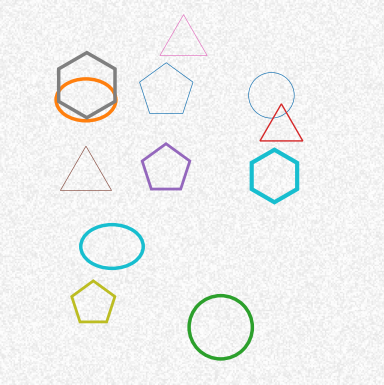[{"shape": "pentagon", "thickness": 0.5, "radius": 0.36, "center": [0.432, 0.764]}, {"shape": "circle", "thickness": 0.5, "radius": 0.3, "center": [0.705, 0.752]}, {"shape": "oval", "thickness": 2.5, "radius": 0.39, "center": [0.223, 0.741]}, {"shape": "circle", "thickness": 2.5, "radius": 0.41, "center": [0.573, 0.15]}, {"shape": "triangle", "thickness": 1, "radius": 0.32, "center": [0.731, 0.666]}, {"shape": "pentagon", "thickness": 2, "radius": 0.33, "center": [0.431, 0.562]}, {"shape": "triangle", "thickness": 0.5, "radius": 0.38, "center": [0.223, 0.544]}, {"shape": "triangle", "thickness": 0.5, "radius": 0.35, "center": [0.477, 0.891]}, {"shape": "hexagon", "thickness": 2.5, "radius": 0.42, "center": [0.226, 0.779]}, {"shape": "pentagon", "thickness": 2, "radius": 0.29, "center": [0.242, 0.212]}, {"shape": "hexagon", "thickness": 3, "radius": 0.34, "center": [0.713, 0.543]}, {"shape": "oval", "thickness": 2.5, "radius": 0.41, "center": [0.291, 0.36]}]